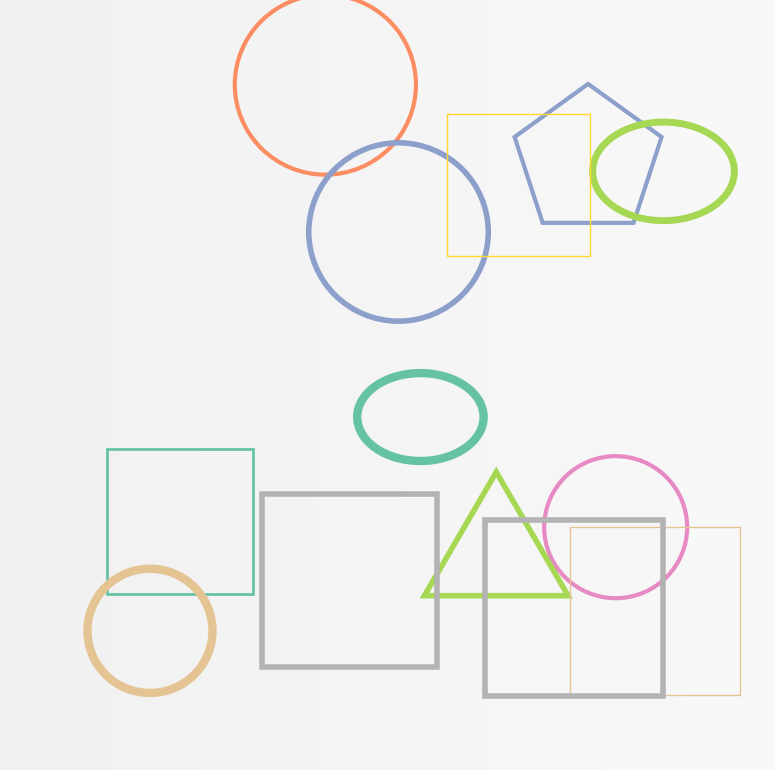[{"shape": "oval", "thickness": 3, "radius": 0.41, "center": [0.542, 0.458]}, {"shape": "square", "thickness": 1, "radius": 0.47, "center": [0.232, 0.323]}, {"shape": "circle", "thickness": 1.5, "radius": 0.58, "center": [0.42, 0.89]}, {"shape": "pentagon", "thickness": 1.5, "radius": 0.5, "center": [0.759, 0.791]}, {"shape": "circle", "thickness": 2, "radius": 0.58, "center": [0.514, 0.699]}, {"shape": "circle", "thickness": 1.5, "radius": 0.46, "center": [0.794, 0.315]}, {"shape": "triangle", "thickness": 2, "radius": 0.54, "center": [0.64, 0.28]}, {"shape": "oval", "thickness": 2.5, "radius": 0.46, "center": [0.856, 0.777]}, {"shape": "square", "thickness": 0.5, "radius": 0.46, "center": [0.669, 0.76]}, {"shape": "circle", "thickness": 3, "radius": 0.4, "center": [0.194, 0.181]}, {"shape": "square", "thickness": 0.5, "radius": 0.55, "center": [0.845, 0.206]}, {"shape": "square", "thickness": 2, "radius": 0.57, "center": [0.74, 0.21]}, {"shape": "square", "thickness": 2, "radius": 0.56, "center": [0.451, 0.246]}]